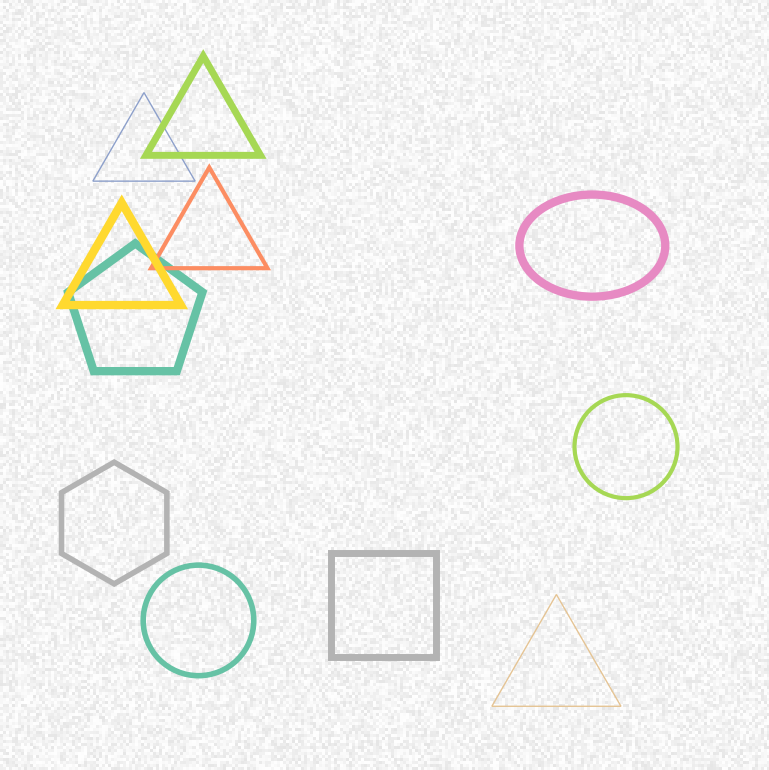[{"shape": "pentagon", "thickness": 3, "radius": 0.46, "center": [0.176, 0.592]}, {"shape": "circle", "thickness": 2, "radius": 0.36, "center": [0.258, 0.194]}, {"shape": "triangle", "thickness": 1.5, "radius": 0.44, "center": [0.272, 0.695]}, {"shape": "triangle", "thickness": 0.5, "radius": 0.38, "center": [0.187, 0.803]}, {"shape": "oval", "thickness": 3, "radius": 0.47, "center": [0.769, 0.681]}, {"shape": "triangle", "thickness": 2.5, "radius": 0.43, "center": [0.264, 0.841]}, {"shape": "circle", "thickness": 1.5, "radius": 0.33, "center": [0.813, 0.42]}, {"shape": "triangle", "thickness": 3, "radius": 0.44, "center": [0.158, 0.648]}, {"shape": "triangle", "thickness": 0.5, "radius": 0.48, "center": [0.723, 0.131]}, {"shape": "hexagon", "thickness": 2, "radius": 0.39, "center": [0.148, 0.321]}, {"shape": "square", "thickness": 2.5, "radius": 0.34, "center": [0.498, 0.214]}]